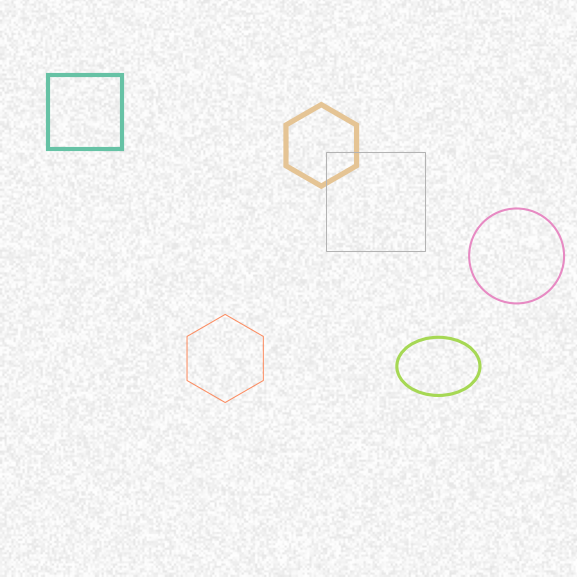[{"shape": "square", "thickness": 2, "radius": 0.32, "center": [0.147, 0.805]}, {"shape": "hexagon", "thickness": 0.5, "radius": 0.38, "center": [0.39, 0.378]}, {"shape": "circle", "thickness": 1, "radius": 0.41, "center": [0.895, 0.556]}, {"shape": "oval", "thickness": 1.5, "radius": 0.36, "center": [0.759, 0.365]}, {"shape": "hexagon", "thickness": 2.5, "radius": 0.35, "center": [0.556, 0.747]}, {"shape": "square", "thickness": 0.5, "radius": 0.43, "center": [0.65, 0.65]}]